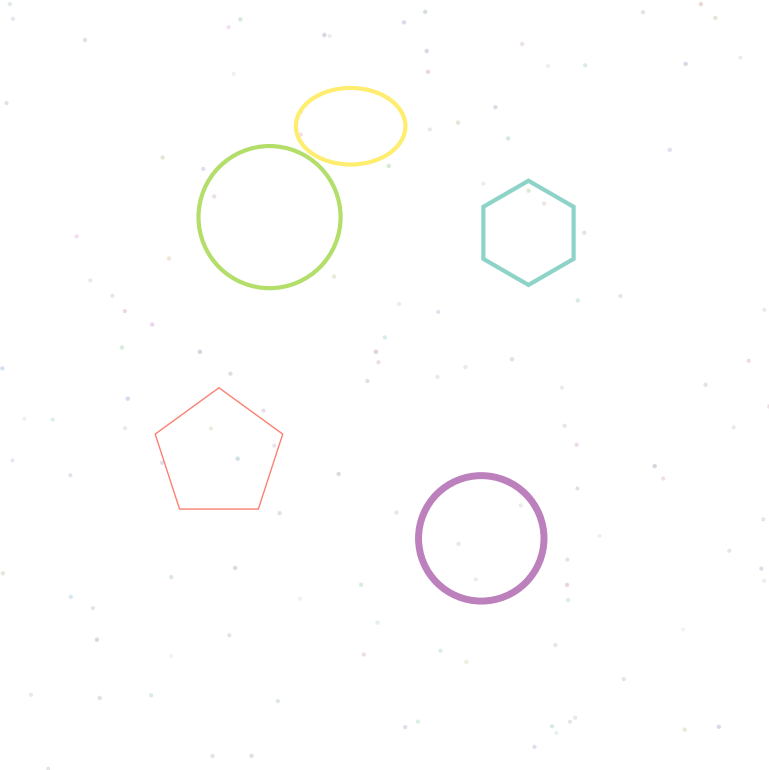[{"shape": "hexagon", "thickness": 1.5, "radius": 0.34, "center": [0.686, 0.698]}, {"shape": "pentagon", "thickness": 0.5, "radius": 0.44, "center": [0.284, 0.409]}, {"shape": "circle", "thickness": 1.5, "radius": 0.46, "center": [0.35, 0.718]}, {"shape": "circle", "thickness": 2.5, "radius": 0.41, "center": [0.625, 0.301]}, {"shape": "oval", "thickness": 1.5, "radius": 0.36, "center": [0.455, 0.836]}]